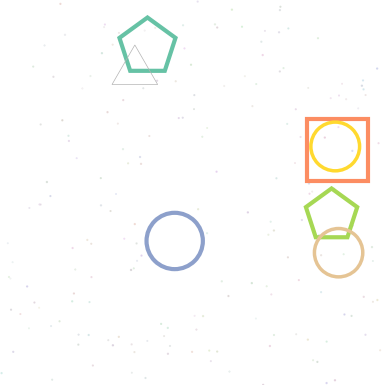[{"shape": "pentagon", "thickness": 3, "radius": 0.38, "center": [0.383, 0.878]}, {"shape": "square", "thickness": 3, "radius": 0.4, "center": [0.877, 0.61]}, {"shape": "circle", "thickness": 3, "radius": 0.37, "center": [0.454, 0.374]}, {"shape": "pentagon", "thickness": 3, "radius": 0.35, "center": [0.861, 0.44]}, {"shape": "circle", "thickness": 2.5, "radius": 0.32, "center": [0.871, 0.62]}, {"shape": "circle", "thickness": 2.5, "radius": 0.31, "center": [0.879, 0.344]}, {"shape": "triangle", "thickness": 0.5, "radius": 0.34, "center": [0.35, 0.815]}]